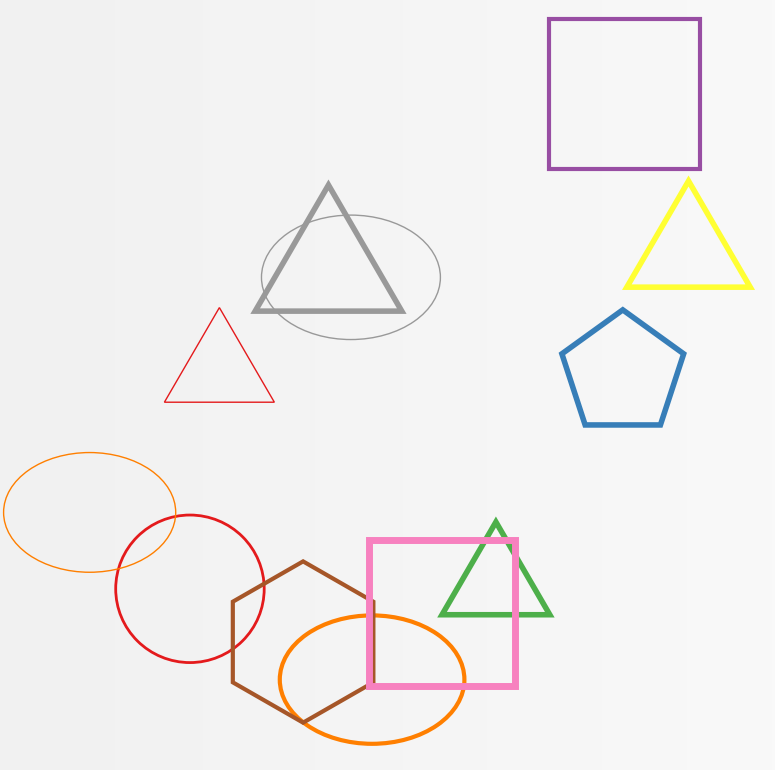[{"shape": "circle", "thickness": 1, "radius": 0.48, "center": [0.245, 0.235]}, {"shape": "triangle", "thickness": 0.5, "radius": 0.41, "center": [0.283, 0.519]}, {"shape": "pentagon", "thickness": 2, "radius": 0.41, "center": [0.804, 0.515]}, {"shape": "triangle", "thickness": 2, "radius": 0.4, "center": [0.64, 0.242]}, {"shape": "square", "thickness": 1.5, "radius": 0.49, "center": [0.806, 0.878]}, {"shape": "oval", "thickness": 0.5, "radius": 0.56, "center": [0.116, 0.335]}, {"shape": "oval", "thickness": 1.5, "radius": 0.6, "center": [0.48, 0.117]}, {"shape": "triangle", "thickness": 2, "radius": 0.46, "center": [0.888, 0.673]}, {"shape": "hexagon", "thickness": 1.5, "radius": 0.52, "center": [0.391, 0.166]}, {"shape": "square", "thickness": 2.5, "radius": 0.47, "center": [0.57, 0.204]}, {"shape": "oval", "thickness": 0.5, "radius": 0.58, "center": [0.453, 0.64]}, {"shape": "triangle", "thickness": 2, "radius": 0.55, "center": [0.424, 0.651]}]